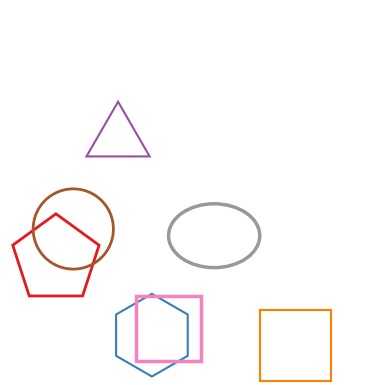[{"shape": "pentagon", "thickness": 2, "radius": 0.59, "center": [0.145, 0.327]}, {"shape": "hexagon", "thickness": 1.5, "radius": 0.54, "center": [0.395, 0.129]}, {"shape": "triangle", "thickness": 1.5, "radius": 0.47, "center": [0.307, 0.641]}, {"shape": "square", "thickness": 1.5, "radius": 0.46, "center": [0.768, 0.102]}, {"shape": "circle", "thickness": 2, "radius": 0.52, "center": [0.19, 0.405]}, {"shape": "square", "thickness": 2.5, "radius": 0.42, "center": [0.438, 0.146]}, {"shape": "oval", "thickness": 2.5, "radius": 0.59, "center": [0.556, 0.388]}]